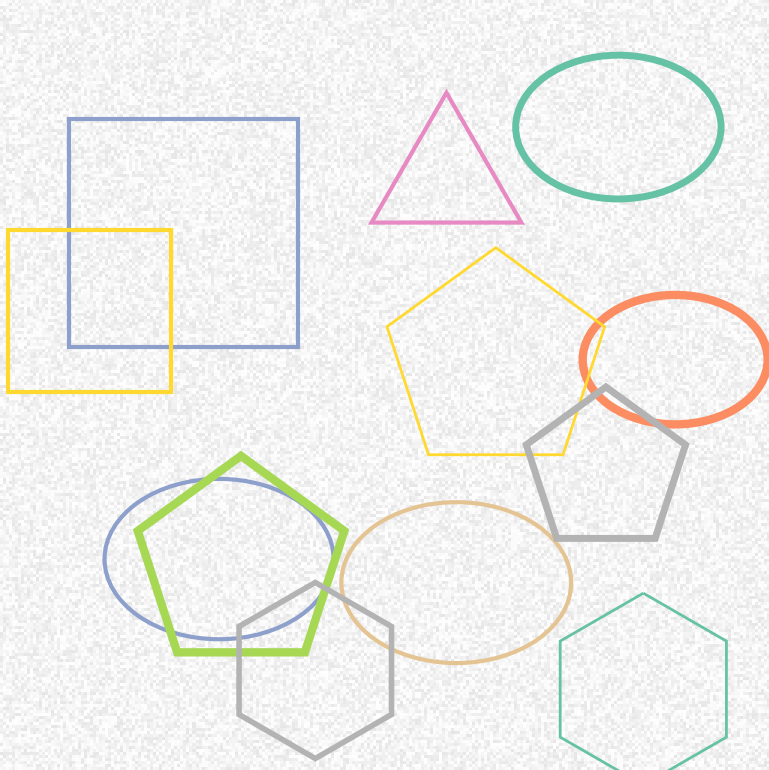[{"shape": "hexagon", "thickness": 1, "radius": 0.62, "center": [0.835, 0.105]}, {"shape": "oval", "thickness": 2.5, "radius": 0.67, "center": [0.803, 0.835]}, {"shape": "oval", "thickness": 3, "radius": 0.6, "center": [0.877, 0.533]}, {"shape": "oval", "thickness": 1.5, "radius": 0.74, "center": [0.285, 0.274]}, {"shape": "square", "thickness": 1.5, "radius": 0.74, "center": [0.238, 0.697]}, {"shape": "triangle", "thickness": 1.5, "radius": 0.56, "center": [0.58, 0.767]}, {"shape": "pentagon", "thickness": 3, "radius": 0.71, "center": [0.313, 0.267]}, {"shape": "pentagon", "thickness": 1, "radius": 0.74, "center": [0.644, 0.53]}, {"shape": "square", "thickness": 1.5, "radius": 0.53, "center": [0.116, 0.596]}, {"shape": "oval", "thickness": 1.5, "radius": 0.75, "center": [0.593, 0.243]}, {"shape": "pentagon", "thickness": 2.5, "radius": 0.54, "center": [0.787, 0.389]}, {"shape": "hexagon", "thickness": 2, "radius": 0.57, "center": [0.409, 0.129]}]